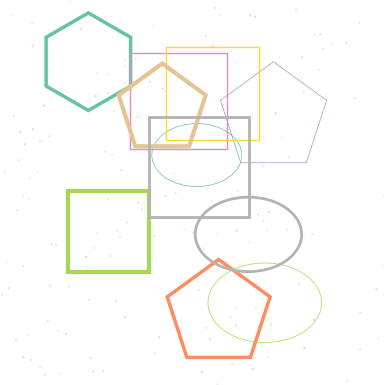[{"shape": "hexagon", "thickness": 2.5, "radius": 0.63, "center": [0.23, 0.84]}, {"shape": "oval", "thickness": 0.5, "radius": 0.58, "center": [0.511, 0.597]}, {"shape": "pentagon", "thickness": 2.5, "radius": 0.7, "center": [0.568, 0.185]}, {"shape": "pentagon", "thickness": 0.5, "radius": 0.72, "center": [0.71, 0.695]}, {"shape": "square", "thickness": 1, "radius": 0.63, "center": [0.463, 0.738]}, {"shape": "oval", "thickness": 0.5, "radius": 0.74, "center": [0.688, 0.214]}, {"shape": "square", "thickness": 3, "radius": 0.53, "center": [0.283, 0.399]}, {"shape": "square", "thickness": 1, "radius": 0.6, "center": [0.551, 0.757]}, {"shape": "pentagon", "thickness": 3, "radius": 0.59, "center": [0.421, 0.716]}, {"shape": "oval", "thickness": 2, "radius": 0.69, "center": [0.645, 0.391]}, {"shape": "square", "thickness": 2, "radius": 0.65, "center": [0.518, 0.566]}]